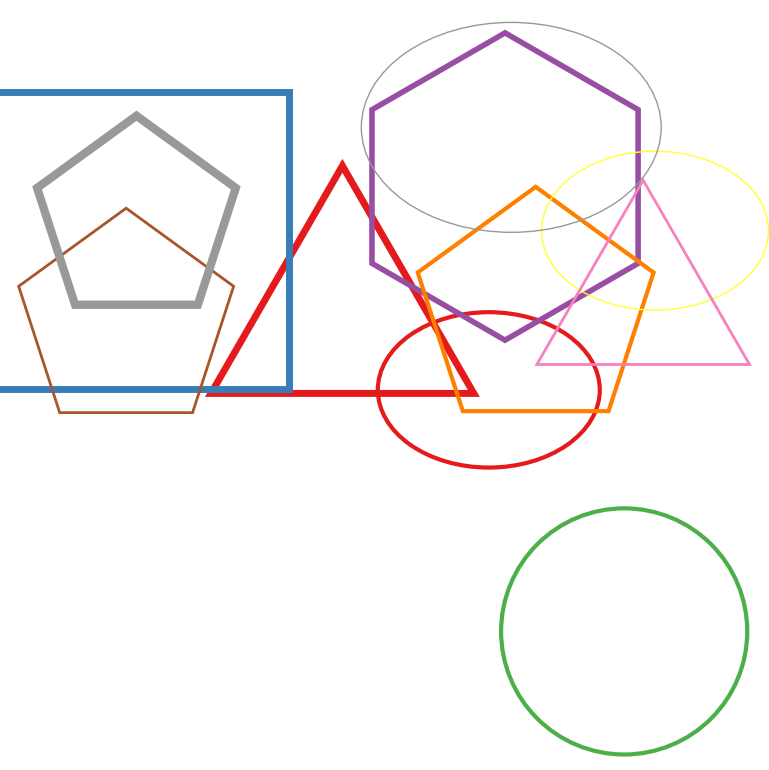[{"shape": "oval", "thickness": 1.5, "radius": 0.72, "center": [0.635, 0.494]}, {"shape": "triangle", "thickness": 2.5, "radius": 0.99, "center": [0.445, 0.588]}, {"shape": "square", "thickness": 2.5, "radius": 0.96, "center": [0.182, 0.688]}, {"shape": "circle", "thickness": 1.5, "radius": 0.8, "center": [0.811, 0.18]}, {"shape": "hexagon", "thickness": 2, "radius": 1.0, "center": [0.656, 0.758]}, {"shape": "pentagon", "thickness": 1.5, "radius": 0.81, "center": [0.696, 0.596]}, {"shape": "oval", "thickness": 0.5, "radius": 0.74, "center": [0.851, 0.7]}, {"shape": "pentagon", "thickness": 1, "radius": 0.73, "center": [0.164, 0.583]}, {"shape": "triangle", "thickness": 1, "radius": 0.8, "center": [0.835, 0.606]}, {"shape": "pentagon", "thickness": 3, "radius": 0.68, "center": [0.177, 0.714]}, {"shape": "oval", "thickness": 0.5, "radius": 0.97, "center": [0.664, 0.835]}]